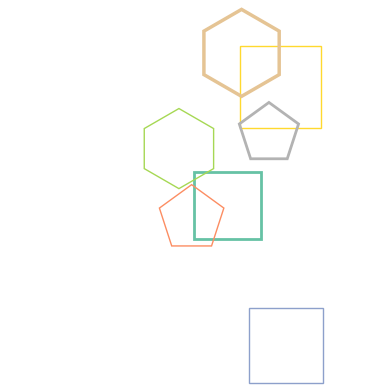[{"shape": "square", "thickness": 2, "radius": 0.44, "center": [0.591, 0.466]}, {"shape": "pentagon", "thickness": 1, "radius": 0.44, "center": [0.498, 0.432]}, {"shape": "square", "thickness": 1, "radius": 0.48, "center": [0.742, 0.102]}, {"shape": "hexagon", "thickness": 1, "radius": 0.52, "center": [0.465, 0.614]}, {"shape": "square", "thickness": 1, "radius": 0.53, "center": [0.729, 0.774]}, {"shape": "hexagon", "thickness": 2.5, "radius": 0.56, "center": [0.627, 0.863]}, {"shape": "pentagon", "thickness": 2, "radius": 0.4, "center": [0.699, 0.653]}]